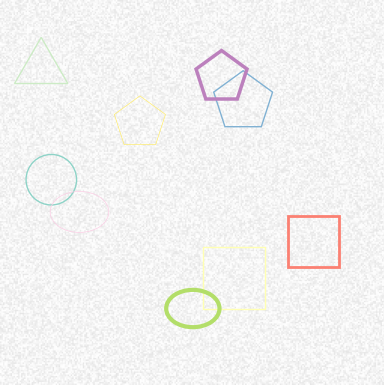[{"shape": "circle", "thickness": 1, "radius": 0.33, "center": [0.133, 0.533]}, {"shape": "square", "thickness": 1, "radius": 0.4, "center": [0.608, 0.278]}, {"shape": "square", "thickness": 2, "radius": 0.33, "center": [0.813, 0.374]}, {"shape": "pentagon", "thickness": 1, "radius": 0.4, "center": [0.632, 0.736]}, {"shape": "oval", "thickness": 3, "radius": 0.35, "center": [0.501, 0.199]}, {"shape": "oval", "thickness": 0.5, "radius": 0.38, "center": [0.206, 0.45]}, {"shape": "pentagon", "thickness": 2.5, "radius": 0.35, "center": [0.575, 0.799]}, {"shape": "triangle", "thickness": 1, "radius": 0.4, "center": [0.107, 0.823]}, {"shape": "pentagon", "thickness": 0.5, "radius": 0.35, "center": [0.363, 0.681]}]